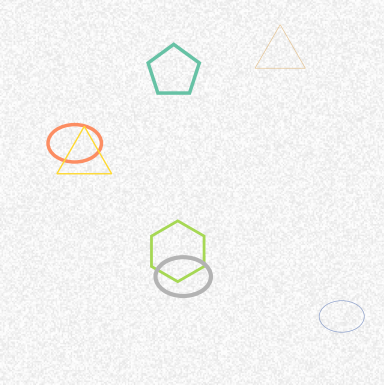[{"shape": "pentagon", "thickness": 2.5, "radius": 0.35, "center": [0.451, 0.815]}, {"shape": "oval", "thickness": 2.5, "radius": 0.35, "center": [0.194, 0.628]}, {"shape": "oval", "thickness": 0.5, "radius": 0.29, "center": [0.888, 0.178]}, {"shape": "hexagon", "thickness": 2, "radius": 0.39, "center": [0.462, 0.347]}, {"shape": "triangle", "thickness": 1, "radius": 0.41, "center": [0.219, 0.59]}, {"shape": "triangle", "thickness": 0.5, "radius": 0.38, "center": [0.728, 0.86]}, {"shape": "oval", "thickness": 3, "radius": 0.36, "center": [0.476, 0.282]}]